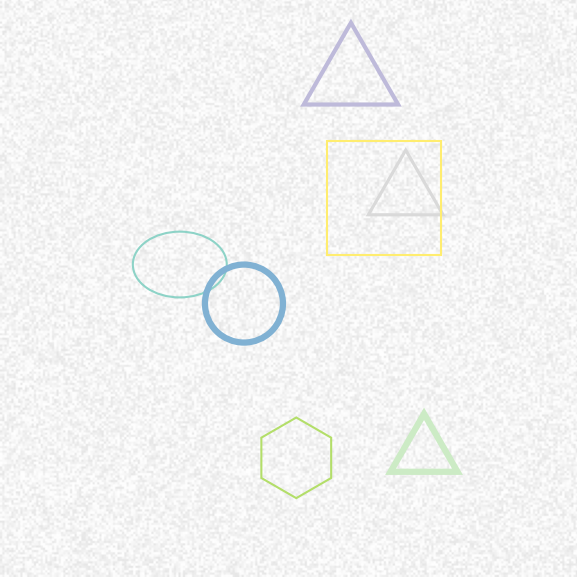[{"shape": "oval", "thickness": 1, "radius": 0.41, "center": [0.311, 0.541]}, {"shape": "triangle", "thickness": 2, "radius": 0.47, "center": [0.608, 0.865]}, {"shape": "circle", "thickness": 3, "radius": 0.34, "center": [0.422, 0.473]}, {"shape": "hexagon", "thickness": 1, "radius": 0.35, "center": [0.513, 0.206]}, {"shape": "triangle", "thickness": 1.5, "radius": 0.37, "center": [0.703, 0.665]}, {"shape": "triangle", "thickness": 3, "radius": 0.33, "center": [0.734, 0.216]}, {"shape": "square", "thickness": 1, "radius": 0.49, "center": [0.665, 0.656]}]